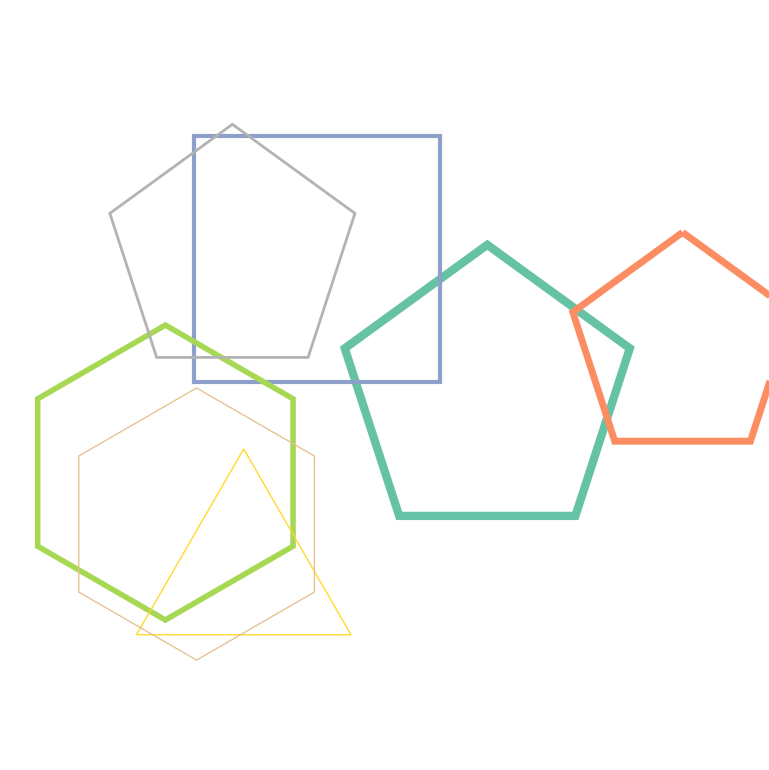[{"shape": "pentagon", "thickness": 3, "radius": 0.97, "center": [0.633, 0.487]}, {"shape": "pentagon", "thickness": 2.5, "radius": 0.75, "center": [0.886, 0.548]}, {"shape": "square", "thickness": 1.5, "radius": 0.8, "center": [0.412, 0.664]}, {"shape": "hexagon", "thickness": 2, "radius": 0.96, "center": [0.215, 0.386]}, {"shape": "triangle", "thickness": 0.5, "radius": 0.8, "center": [0.317, 0.256]}, {"shape": "hexagon", "thickness": 0.5, "radius": 0.88, "center": [0.255, 0.319]}, {"shape": "pentagon", "thickness": 1, "radius": 0.84, "center": [0.302, 0.671]}]